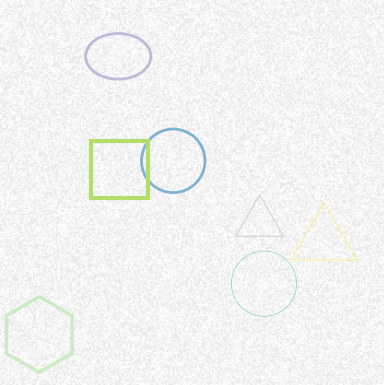[{"shape": "circle", "thickness": 0.5, "radius": 0.42, "center": [0.686, 0.263]}, {"shape": "oval", "thickness": 2, "radius": 0.42, "center": [0.307, 0.854]}, {"shape": "circle", "thickness": 2, "radius": 0.41, "center": [0.45, 0.582]}, {"shape": "square", "thickness": 3, "radius": 0.37, "center": [0.312, 0.559]}, {"shape": "triangle", "thickness": 1, "radius": 0.36, "center": [0.674, 0.422]}, {"shape": "hexagon", "thickness": 2.5, "radius": 0.49, "center": [0.102, 0.131]}, {"shape": "triangle", "thickness": 0.5, "radius": 0.5, "center": [0.842, 0.374]}]